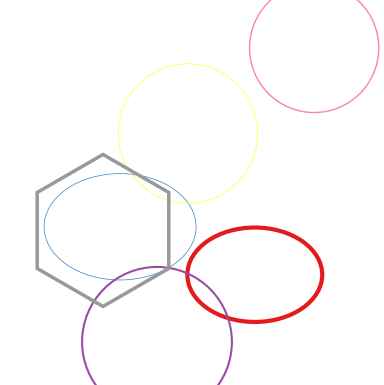[{"shape": "oval", "thickness": 3, "radius": 0.88, "center": [0.662, 0.286]}, {"shape": "oval", "thickness": 0.5, "radius": 0.99, "center": [0.312, 0.411]}, {"shape": "circle", "thickness": 1.5, "radius": 0.97, "center": [0.408, 0.112]}, {"shape": "circle", "thickness": 0.5, "radius": 0.91, "center": [0.488, 0.653]}, {"shape": "circle", "thickness": 1, "radius": 0.84, "center": [0.816, 0.876]}, {"shape": "hexagon", "thickness": 2.5, "radius": 0.99, "center": [0.268, 0.401]}]